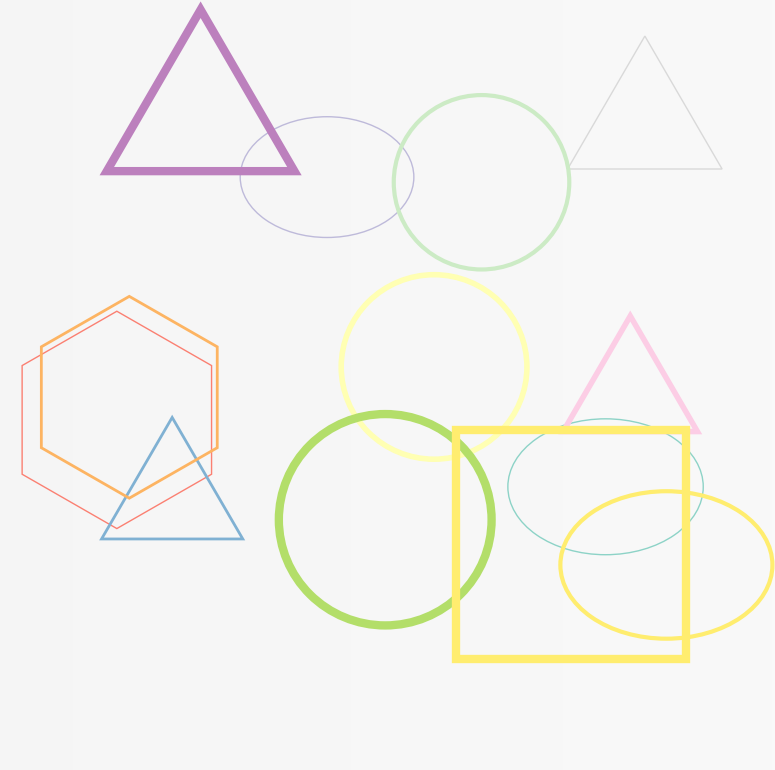[{"shape": "oval", "thickness": 0.5, "radius": 0.63, "center": [0.781, 0.368]}, {"shape": "circle", "thickness": 2, "radius": 0.6, "center": [0.56, 0.523]}, {"shape": "oval", "thickness": 0.5, "radius": 0.56, "center": [0.422, 0.77]}, {"shape": "hexagon", "thickness": 0.5, "radius": 0.71, "center": [0.151, 0.455]}, {"shape": "triangle", "thickness": 1, "radius": 0.53, "center": [0.222, 0.353]}, {"shape": "hexagon", "thickness": 1, "radius": 0.66, "center": [0.167, 0.484]}, {"shape": "circle", "thickness": 3, "radius": 0.69, "center": [0.497, 0.325]}, {"shape": "triangle", "thickness": 2, "radius": 0.5, "center": [0.813, 0.49]}, {"shape": "triangle", "thickness": 0.5, "radius": 0.58, "center": [0.832, 0.838]}, {"shape": "triangle", "thickness": 3, "radius": 0.7, "center": [0.259, 0.848]}, {"shape": "circle", "thickness": 1.5, "radius": 0.57, "center": [0.621, 0.763]}, {"shape": "oval", "thickness": 1.5, "radius": 0.68, "center": [0.86, 0.266]}, {"shape": "square", "thickness": 3, "radius": 0.74, "center": [0.737, 0.293]}]